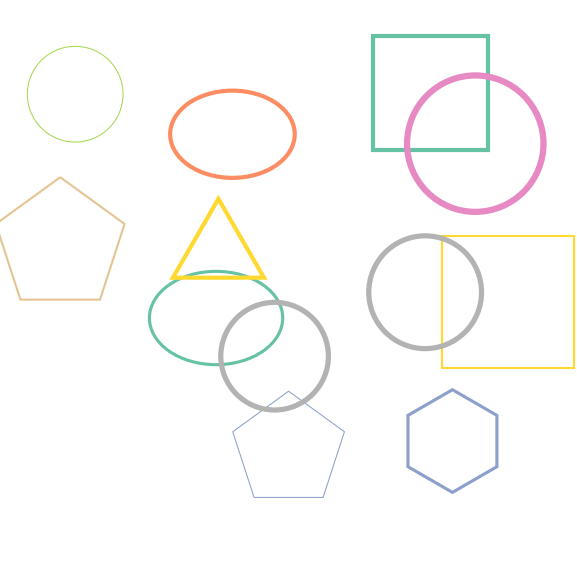[{"shape": "oval", "thickness": 1.5, "radius": 0.58, "center": [0.374, 0.448]}, {"shape": "square", "thickness": 2, "radius": 0.5, "center": [0.746, 0.838]}, {"shape": "oval", "thickness": 2, "radius": 0.54, "center": [0.403, 0.767]}, {"shape": "hexagon", "thickness": 1.5, "radius": 0.44, "center": [0.783, 0.235]}, {"shape": "pentagon", "thickness": 0.5, "radius": 0.51, "center": [0.5, 0.22]}, {"shape": "circle", "thickness": 3, "radius": 0.59, "center": [0.823, 0.75]}, {"shape": "circle", "thickness": 0.5, "radius": 0.41, "center": [0.13, 0.836]}, {"shape": "square", "thickness": 1, "radius": 0.57, "center": [0.88, 0.476]}, {"shape": "triangle", "thickness": 2, "radius": 0.46, "center": [0.378, 0.564]}, {"shape": "pentagon", "thickness": 1, "radius": 0.59, "center": [0.104, 0.575]}, {"shape": "circle", "thickness": 2.5, "radius": 0.47, "center": [0.476, 0.382]}, {"shape": "circle", "thickness": 2.5, "radius": 0.49, "center": [0.736, 0.493]}]